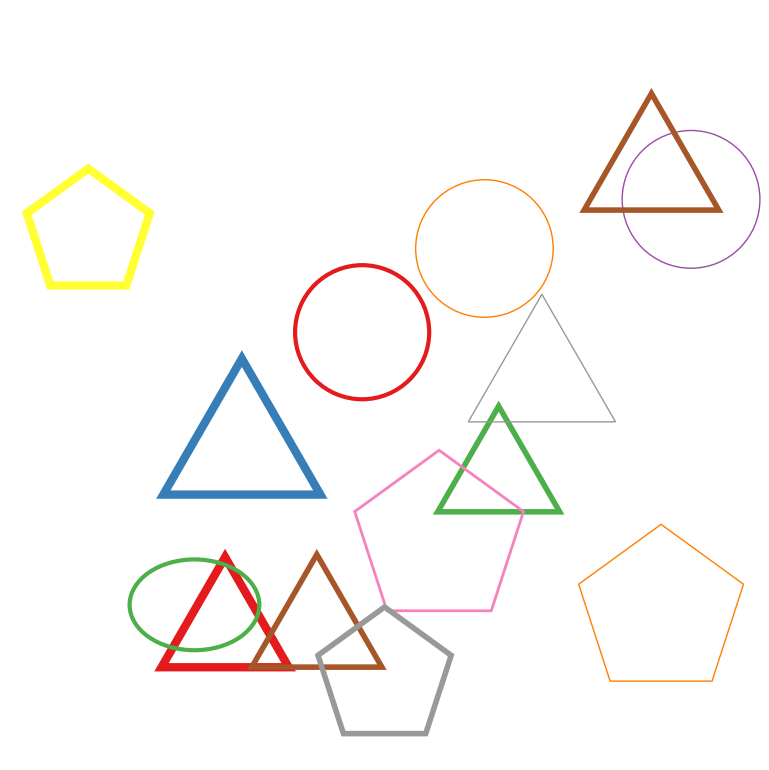[{"shape": "circle", "thickness": 1.5, "radius": 0.44, "center": [0.47, 0.569]}, {"shape": "triangle", "thickness": 3, "radius": 0.48, "center": [0.292, 0.181]}, {"shape": "triangle", "thickness": 3, "radius": 0.59, "center": [0.314, 0.417]}, {"shape": "triangle", "thickness": 2, "radius": 0.46, "center": [0.648, 0.381]}, {"shape": "oval", "thickness": 1.5, "radius": 0.42, "center": [0.253, 0.215]}, {"shape": "circle", "thickness": 0.5, "radius": 0.45, "center": [0.897, 0.741]}, {"shape": "circle", "thickness": 0.5, "radius": 0.45, "center": [0.629, 0.677]}, {"shape": "pentagon", "thickness": 0.5, "radius": 0.56, "center": [0.859, 0.206]}, {"shape": "pentagon", "thickness": 3, "radius": 0.42, "center": [0.115, 0.697]}, {"shape": "triangle", "thickness": 2, "radius": 0.49, "center": [0.411, 0.182]}, {"shape": "triangle", "thickness": 2, "radius": 0.5, "center": [0.846, 0.778]}, {"shape": "pentagon", "thickness": 1, "radius": 0.58, "center": [0.57, 0.3]}, {"shape": "pentagon", "thickness": 2, "radius": 0.45, "center": [0.499, 0.121]}, {"shape": "triangle", "thickness": 0.5, "radius": 0.55, "center": [0.704, 0.507]}]